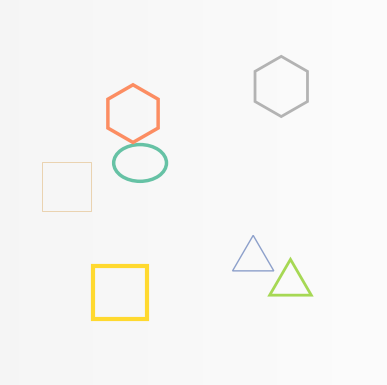[{"shape": "oval", "thickness": 2.5, "radius": 0.34, "center": [0.362, 0.577]}, {"shape": "hexagon", "thickness": 2.5, "radius": 0.37, "center": [0.343, 0.705]}, {"shape": "triangle", "thickness": 1, "radius": 0.31, "center": [0.653, 0.327]}, {"shape": "triangle", "thickness": 2, "radius": 0.31, "center": [0.75, 0.264]}, {"shape": "square", "thickness": 3, "radius": 0.35, "center": [0.31, 0.24]}, {"shape": "square", "thickness": 0.5, "radius": 0.32, "center": [0.171, 0.515]}, {"shape": "hexagon", "thickness": 2, "radius": 0.39, "center": [0.726, 0.775]}]